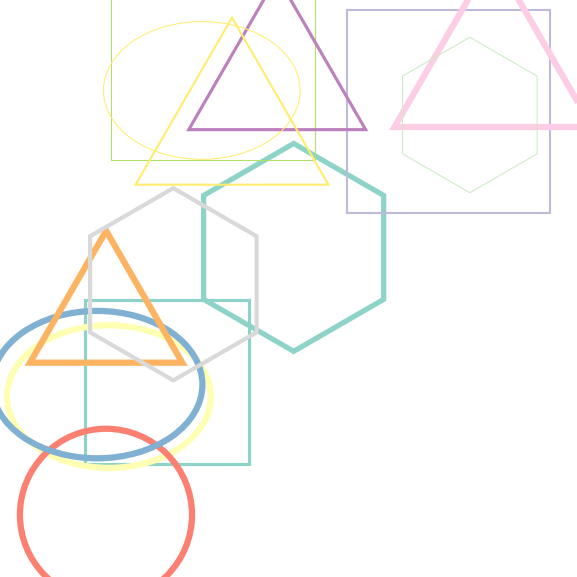[{"shape": "square", "thickness": 1.5, "radius": 0.71, "center": [0.29, 0.337]}, {"shape": "hexagon", "thickness": 2.5, "radius": 0.9, "center": [0.509, 0.571]}, {"shape": "oval", "thickness": 3, "radius": 0.88, "center": [0.189, 0.312]}, {"shape": "square", "thickness": 1, "radius": 0.88, "center": [0.776, 0.806]}, {"shape": "circle", "thickness": 3, "radius": 0.75, "center": [0.183, 0.108]}, {"shape": "oval", "thickness": 3, "radius": 0.91, "center": [0.168, 0.333]}, {"shape": "triangle", "thickness": 3, "radius": 0.76, "center": [0.184, 0.447]}, {"shape": "square", "thickness": 0.5, "radius": 0.88, "center": [0.368, 0.899]}, {"shape": "triangle", "thickness": 3, "radius": 0.99, "center": [0.854, 0.878]}, {"shape": "hexagon", "thickness": 2, "radius": 0.83, "center": [0.3, 0.507]}, {"shape": "triangle", "thickness": 1.5, "radius": 0.88, "center": [0.48, 0.863]}, {"shape": "hexagon", "thickness": 0.5, "radius": 0.67, "center": [0.814, 0.8]}, {"shape": "oval", "thickness": 0.5, "radius": 0.85, "center": [0.349, 0.842]}, {"shape": "triangle", "thickness": 1, "radius": 0.96, "center": [0.402, 0.776]}]